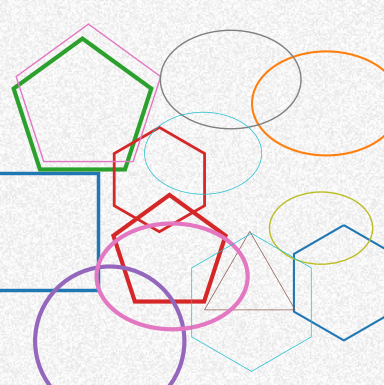[{"shape": "square", "thickness": 2.5, "radius": 0.76, "center": [0.102, 0.398]}, {"shape": "hexagon", "thickness": 1.5, "radius": 0.75, "center": [0.893, 0.266]}, {"shape": "oval", "thickness": 1.5, "radius": 0.96, "center": [0.848, 0.731]}, {"shape": "pentagon", "thickness": 3, "radius": 0.94, "center": [0.214, 0.712]}, {"shape": "hexagon", "thickness": 2, "radius": 0.68, "center": [0.414, 0.534]}, {"shape": "pentagon", "thickness": 3, "radius": 0.77, "center": [0.44, 0.341]}, {"shape": "circle", "thickness": 3, "radius": 0.97, "center": [0.285, 0.114]}, {"shape": "triangle", "thickness": 0.5, "radius": 0.68, "center": [0.649, 0.263]}, {"shape": "oval", "thickness": 3, "radius": 0.98, "center": [0.447, 0.282]}, {"shape": "pentagon", "thickness": 1, "radius": 0.99, "center": [0.23, 0.74]}, {"shape": "oval", "thickness": 1, "radius": 0.91, "center": [0.599, 0.793]}, {"shape": "oval", "thickness": 1, "radius": 0.67, "center": [0.834, 0.408]}, {"shape": "oval", "thickness": 0.5, "radius": 0.76, "center": [0.528, 0.602]}, {"shape": "hexagon", "thickness": 0.5, "radius": 0.9, "center": [0.653, 0.215]}]